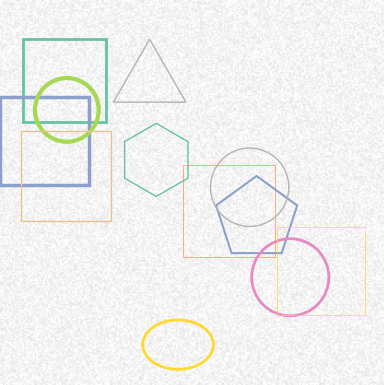[{"shape": "hexagon", "thickness": 1, "radius": 0.47, "center": [0.406, 0.585]}, {"shape": "square", "thickness": 2, "radius": 0.54, "center": [0.167, 0.791]}, {"shape": "square", "thickness": 0.5, "radius": 0.6, "center": [0.595, 0.453]}, {"shape": "square", "thickness": 2.5, "radius": 0.57, "center": [0.116, 0.634]}, {"shape": "pentagon", "thickness": 1.5, "radius": 0.55, "center": [0.666, 0.432]}, {"shape": "circle", "thickness": 2, "radius": 0.5, "center": [0.754, 0.28]}, {"shape": "circle", "thickness": 3, "radius": 0.41, "center": [0.174, 0.715]}, {"shape": "oval", "thickness": 2, "radius": 0.46, "center": [0.462, 0.105]}, {"shape": "square", "thickness": 0.5, "radius": 0.57, "center": [0.833, 0.297]}, {"shape": "square", "thickness": 1, "radius": 0.58, "center": [0.172, 0.543]}, {"shape": "circle", "thickness": 1, "radius": 0.51, "center": [0.648, 0.514]}, {"shape": "triangle", "thickness": 1, "radius": 0.54, "center": [0.389, 0.789]}]